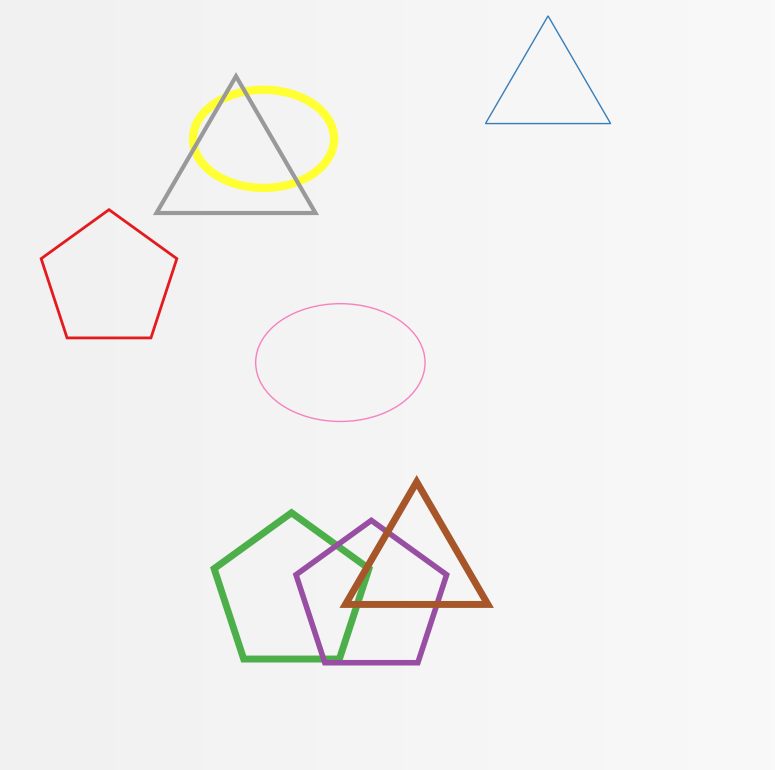[{"shape": "pentagon", "thickness": 1, "radius": 0.46, "center": [0.141, 0.636]}, {"shape": "triangle", "thickness": 0.5, "radius": 0.47, "center": [0.707, 0.886]}, {"shape": "pentagon", "thickness": 2.5, "radius": 0.53, "center": [0.376, 0.229]}, {"shape": "pentagon", "thickness": 2, "radius": 0.51, "center": [0.479, 0.222]}, {"shape": "oval", "thickness": 3, "radius": 0.46, "center": [0.34, 0.82]}, {"shape": "triangle", "thickness": 2.5, "radius": 0.53, "center": [0.538, 0.268]}, {"shape": "oval", "thickness": 0.5, "radius": 0.55, "center": [0.439, 0.529]}, {"shape": "triangle", "thickness": 1.5, "radius": 0.59, "center": [0.305, 0.783]}]